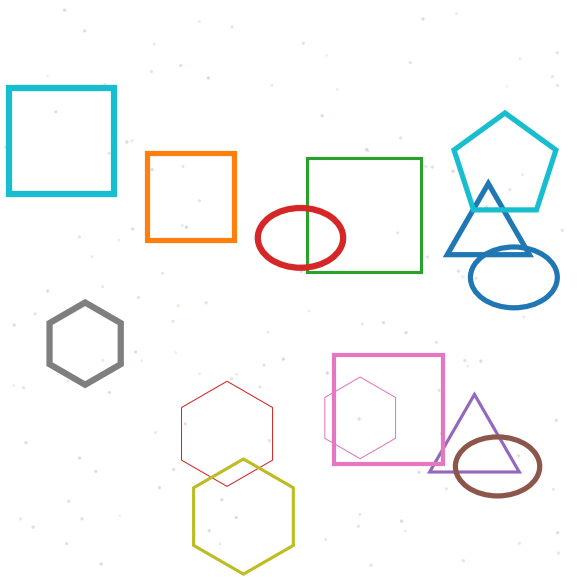[{"shape": "oval", "thickness": 2.5, "radius": 0.38, "center": [0.89, 0.519]}, {"shape": "triangle", "thickness": 2.5, "radius": 0.41, "center": [0.846, 0.599]}, {"shape": "square", "thickness": 2.5, "radius": 0.38, "center": [0.329, 0.659]}, {"shape": "square", "thickness": 1.5, "radius": 0.5, "center": [0.63, 0.627]}, {"shape": "hexagon", "thickness": 0.5, "radius": 0.46, "center": [0.393, 0.248]}, {"shape": "oval", "thickness": 3, "radius": 0.37, "center": [0.52, 0.587]}, {"shape": "triangle", "thickness": 1.5, "radius": 0.45, "center": [0.822, 0.227]}, {"shape": "oval", "thickness": 2.5, "radius": 0.36, "center": [0.862, 0.191]}, {"shape": "square", "thickness": 2, "radius": 0.47, "center": [0.672, 0.29]}, {"shape": "hexagon", "thickness": 0.5, "radius": 0.35, "center": [0.624, 0.276]}, {"shape": "hexagon", "thickness": 3, "radius": 0.36, "center": [0.147, 0.404]}, {"shape": "hexagon", "thickness": 1.5, "radius": 0.5, "center": [0.422, 0.105]}, {"shape": "square", "thickness": 3, "radius": 0.46, "center": [0.106, 0.755]}, {"shape": "pentagon", "thickness": 2.5, "radius": 0.46, "center": [0.874, 0.711]}]